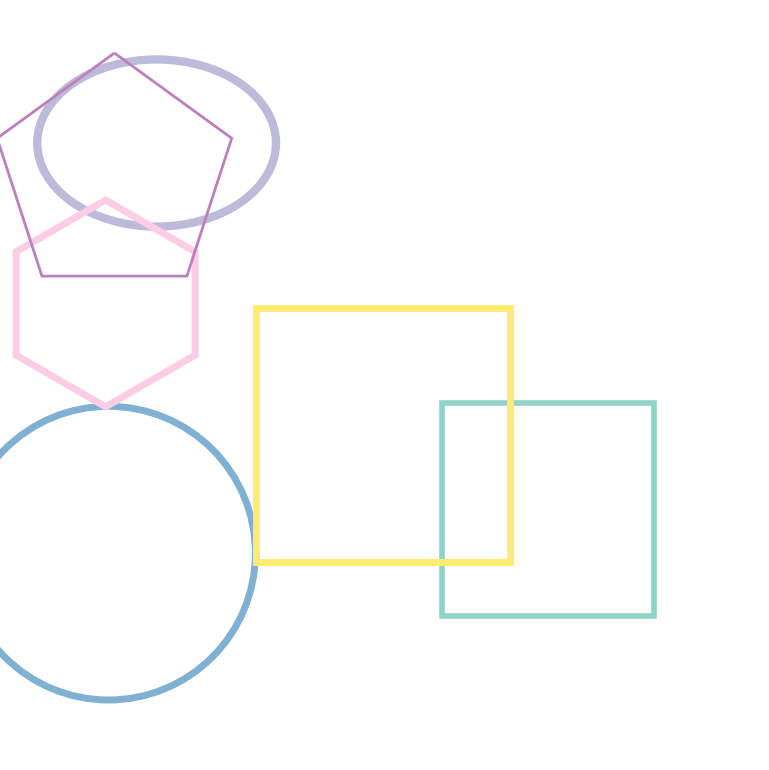[{"shape": "square", "thickness": 2, "radius": 0.69, "center": [0.712, 0.339]}, {"shape": "oval", "thickness": 3, "radius": 0.78, "center": [0.203, 0.814]}, {"shape": "circle", "thickness": 2.5, "radius": 0.95, "center": [0.141, 0.282]}, {"shape": "hexagon", "thickness": 2.5, "radius": 0.67, "center": [0.137, 0.606]}, {"shape": "pentagon", "thickness": 1, "radius": 0.8, "center": [0.149, 0.771]}, {"shape": "square", "thickness": 2.5, "radius": 0.82, "center": [0.497, 0.435]}]